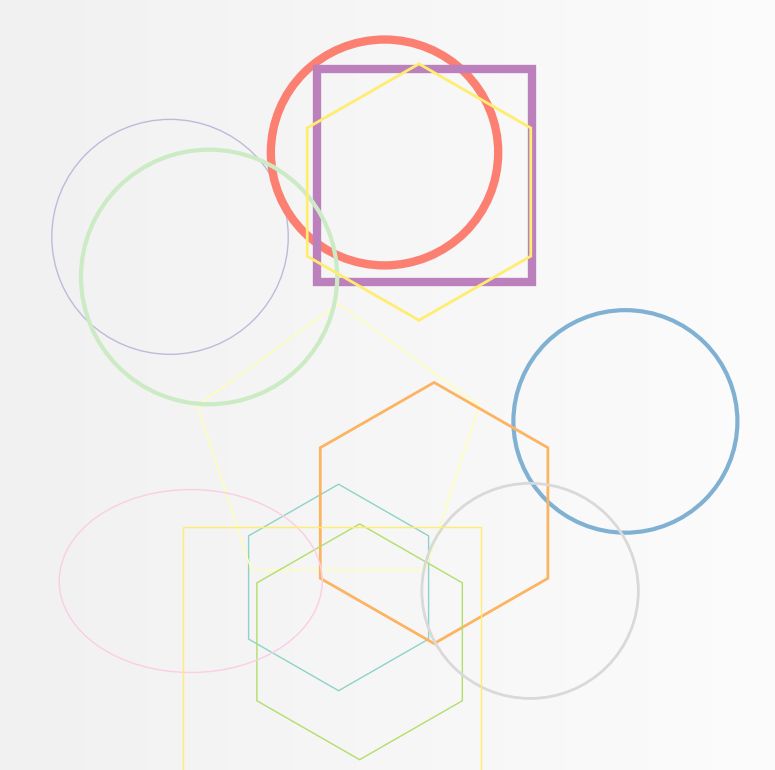[{"shape": "hexagon", "thickness": 0.5, "radius": 0.67, "center": [0.437, 0.237]}, {"shape": "pentagon", "thickness": 0.5, "radius": 0.96, "center": [0.437, 0.414]}, {"shape": "circle", "thickness": 0.5, "radius": 0.76, "center": [0.219, 0.692]}, {"shape": "circle", "thickness": 3, "radius": 0.73, "center": [0.496, 0.802]}, {"shape": "circle", "thickness": 1.5, "radius": 0.72, "center": [0.807, 0.453]}, {"shape": "hexagon", "thickness": 1, "radius": 0.85, "center": [0.56, 0.334]}, {"shape": "hexagon", "thickness": 0.5, "radius": 0.77, "center": [0.464, 0.166]}, {"shape": "oval", "thickness": 0.5, "radius": 0.85, "center": [0.246, 0.245]}, {"shape": "circle", "thickness": 1, "radius": 0.7, "center": [0.684, 0.233]}, {"shape": "square", "thickness": 3, "radius": 0.69, "center": [0.548, 0.772]}, {"shape": "circle", "thickness": 1.5, "radius": 0.83, "center": [0.27, 0.64]}, {"shape": "hexagon", "thickness": 1, "radius": 0.83, "center": [0.541, 0.751]}, {"shape": "square", "thickness": 0.5, "radius": 0.96, "center": [0.428, 0.123]}]